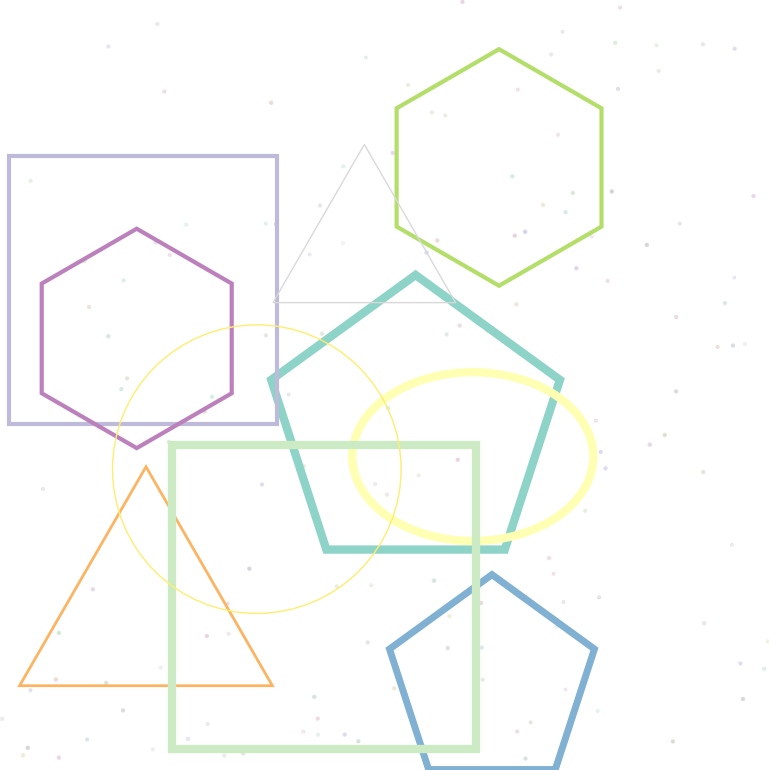[{"shape": "pentagon", "thickness": 3, "radius": 0.99, "center": [0.54, 0.446]}, {"shape": "oval", "thickness": 3, "radius": 0.78, "center": [0.614, 0.407]}, {"shape": "square", "thickness": 1.5, "radius": 0.87, "center": [0.186, 0.623]}, {"shape": "pentagon", "thickness": 2.5, "radius": 0.7, "center": [0.639, 0.114]}, {"shape": "triangle", "thickness": 1, "radius": 0.95, "center": [0.19, 0.204]}, {"shape": "hexagon", "thickness": 1.5, "radius": 0.77, "center": [0.648, 0.783]}, {"shape": "triangle", "thickness": 0.5, "radius": 0.68, "center": [0.473, 0.675]}, {"shape": "hexagon", "thickness": 1.5, "radius": 0.71, "center": [0.178, 0.561]}, {"shape": "square", "thickness": 3, "radius": 0.99, "center": [0.421, 0.225]}, {"shape": "circle", "thickness": 0.5, "radius": 0.94, "center": [0.334, 0.391]}]